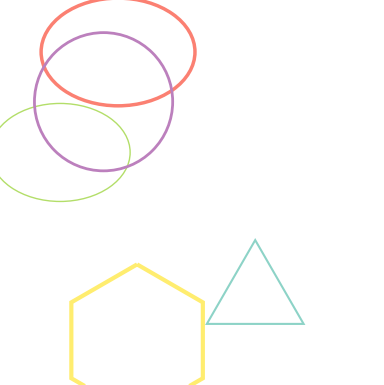[{"shape": "triangle", "thickness": 1.5, "radius": 0.73, "center": [0.663, 0.231]}, {"shape": "oval", "thickness": 2.5, "radius": 1.0, "center": [0.307, 0.865]}, {"shape": "oval", "thickness": 1, "radius": 0.91, "center": [0.156, 0.604]}, {"shape": "circle", "thickness": 2, "radius": 0.9, "center": [0.269, 0.736]}, {"shape": "hexagon", "thickness": 3, "radius": 0.99, "center": [0.356, 0.116]}]